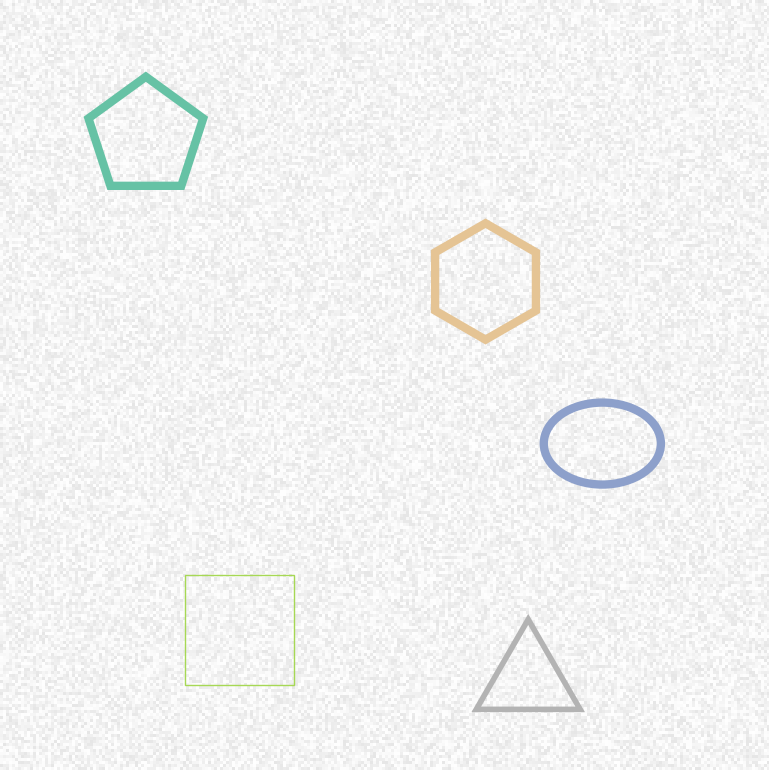[{"shape": "pentagon", "thickness": 3, "radius": 0.39, "center": [0.189, 0.822]}, {"shape": "oval", "thickness": 3, "radius": 0.38, "center": [0.782, 0.424]}, {"shape": "square", "thickness": 0.5, "radius": 0.35, "center": [0.312, 0.182]}, {"shape": "hexagon", "thickness": 3, "radius": 0.38, "center": [0.631, 0.634]}, {"shape": "triangle", "thickness": 2, "radius": 0.39, "center": [0.686, 0.118]}]